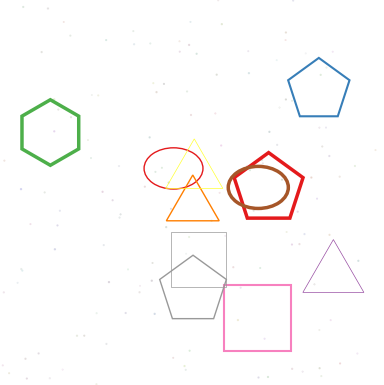[{"shape": "oval", "thickness": 1, "radius": 0.38, "center": [0.451, 0.563]}, {"shape": "pentagon", "thickness": 2.5, "radius": 0.47, "center": [0.698, 0.51]}, {"shape": "pentagon", "thickness": 1.5, "radius": 0.42, "center": [0.828, 0.766]}, {"shape": "hexagon", "thickness": 2.5, "radius": 0.43, "center": [0.131, 0.656]}, {"shape": "triangle", "thickness": 0.5, "radius": 0.46, "center": [0.866, 0.286]}, {"shape": "triangle", "thickness": 1, "radius": 0.4, "center": [0.501, 0.466]}, {"shape": "triangle", "thickness": 0.5, "radius": 0.43, "center": [0.505, 0.553]}, {"shape": "oval", "thickness": 2.5, "radius": 0.39, "center": [0.671, 0.513]}, {"shape": "square", "thickness": 1.5, "radius": 0.43, "center": [0.669, 0.174]}, {"shape": "pentagon", "thickness": 1, "radius": 0.46, "center": [0.501, 0.246]}, {"shape": "square", "thickness": 0.5, "radius": 0.36, "center": [0.515, 0.326]}]